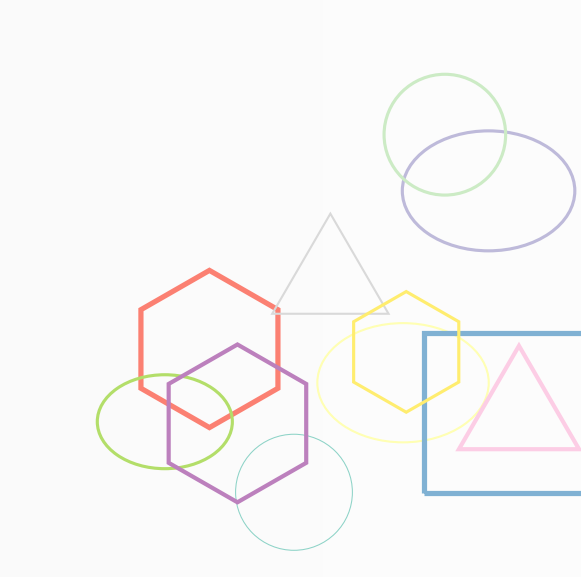[{"shape": "circle", "thickness": 0.5, "radius": 0.5, "center": [0.506, 0.147]}, {"shape": "oval", "thickness": 1, "radius": 0.74, "center": [0.693, 0.336]}, {"shape": "oval", "thickness": 1.5, "radius": 0.74, "center": [0.841, 0.669]}, {"shape": "hexagon", "thickness": 2.5, "radius": 0.68, "center": [0.36, 0.395]}, {"shape": "square", "thickness": 2.5, "radius": 0.69, "center": [0.869, 0.284]}, {"shape": "oval", "thickness": 1.5, "radius": 0.58, "center": [0.284, 0.269]}, {"shape": "triangle", "thickness": 2, "radius": 0.6, "center": [0.893, 0.281]}, {"shape": "triangle", "thickness": 1, "radius": 0.58, "center": [0.568, 0.514]}, {"shape": "hexagon", "thickness": 2, "radius": 0.68, "center": [0.409, 0.266]}, {"shape": "circle", "thickness": 1.5, "radius": 0.52, "center": [0.765, 0.766]}, {"shape": "hexagon", "thickness": 1.5, "radius": 0.52, "center": [0.699, 0.39]}]